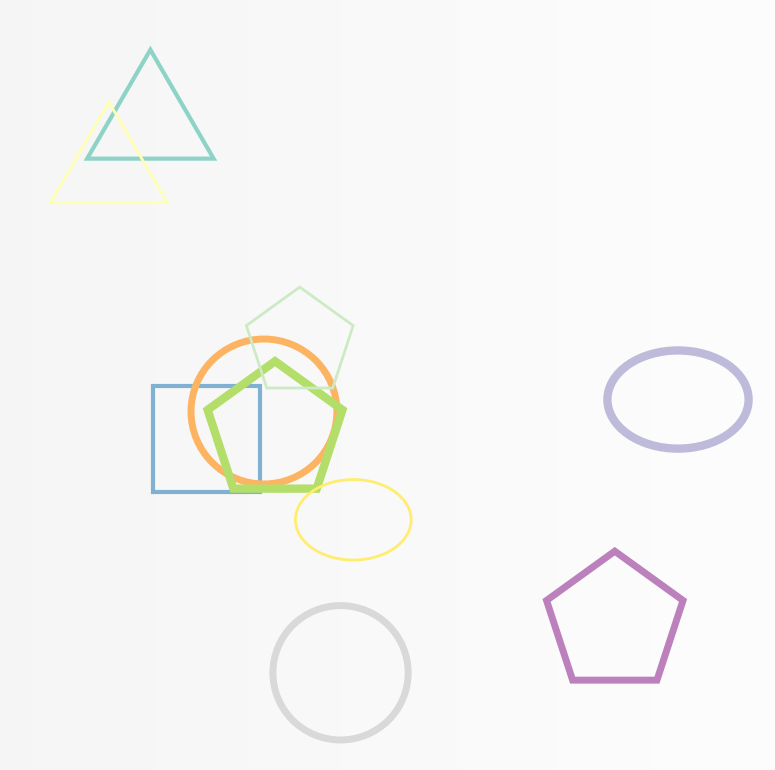[{"shape": "triangle", "thickness": 1.5, "radius": 0.47, "center": [0.194, 0.841]}, {"shape": "triangle", "thickness": 1, "radius": 0.44, "center": [0.14, 0.78]}, {"shape": "oval", "thickness": 3, "radius": 0.46, "center": [0.875, 0.481]}, {"shape": "square", "thickness": 1.5, "radius": 0.34, "center": [0.266, 0.43]}, {"shape": "circle", "thickness": 2.5, "radius": 0.47, "center": [0.341, 0.466]}, {"shape": "pentagon", "thickness": 3, "radius": 0.46, "center": [0.355, 0.439]}, {"shape": "circle", "thickness": 2.5, "radius": 0.44, "center": [0.439, 0.126]}, {"shape": "pentagon", "thickness": 2.5, "radius": 0.46, "center": [0.793, 0.192]}, {"shape": "pentagon", "thickness": 1, "radius": 0.36, "center": [0.387, 0.555]}, {"shape": "oval", "thickness": 1, "radius": 0.37, "center": [0.456, 0.325]}]